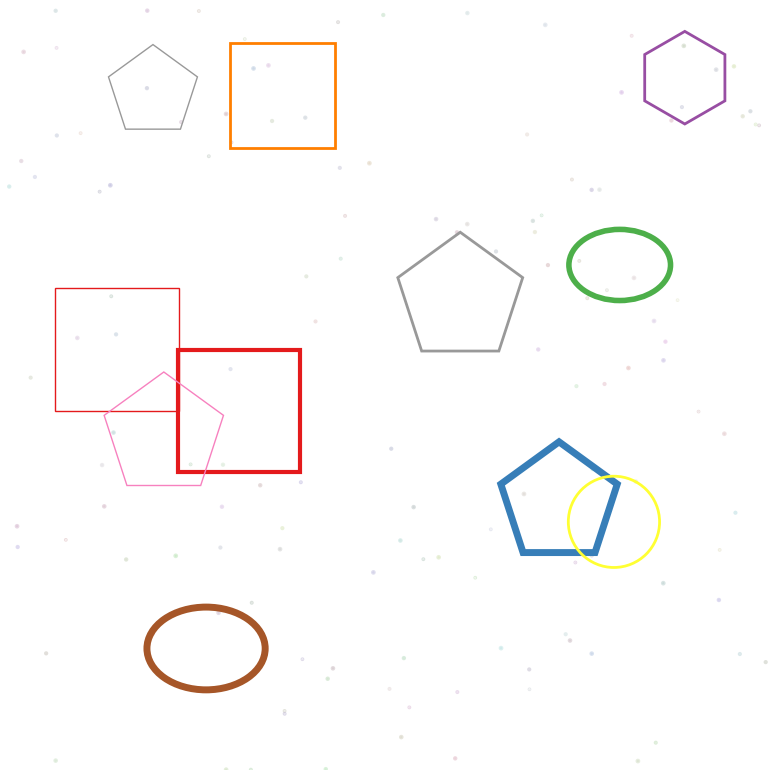[{"shape": "square", "thickness": 0.5, "radius": 0.4, "center": [0.152, 0.547]}, {"shape": "square", "thickness": 1.5, "radius": 0.4, "center": [0.31, 0.466]}, {"shape": "pentagon", "thickness": 2.5, "radius": 0.4, "center": [0.726, 0.347]}, {"shape": "oval", "thickness": 2, "radius": 0.33, "center": [0.805, 0.656]}, {"shape": "hexagon", "thickness": 1, "radius": 0.3, "center": [0.889, 0.899]}, {"shape": "square", "thickness": 1, "radius": 0.34, "center": [0.367, 0.876]}, {"shape": "circle", "thickness": 1, "radius": 0.3, "center": [0.797, 0.322]}, {"shape": "oval", "thickness": 2.5, "radius": 0.38, "center": [0.268, 0.158]}, {"shape": "pentagon", "thickness": 0.5, "radius": 0.41, "center": [0.213, 0.435]}, {"shape": "pentagon", "thickness": 0.5, "radius": 0.3, "center": [0.199, 0.881]}, {"shape": "pentagon", "thickness": 1, "radius": 0.43, "center": [0.598, 0.613]}]